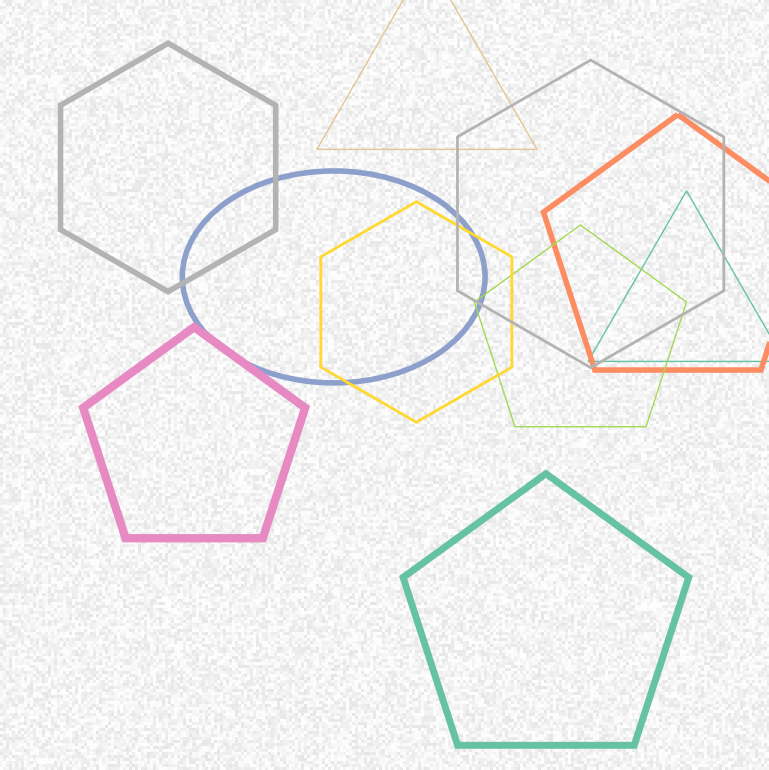[{"shape": "triangle", "thickness": 0.5, "radius": 0.74, "center": [0.892, 0.604]}, {"shape": "pentagon", "thickness": 2.5, "radius": 0.98, "center": [0.709, 0.19]}, {"shape": "pentagon", "thickness": 2, "radius": 0.92, "center": [0.88, 0.668]}, {"shape": "oval", "thickness": 2, "radius": 0.98, "center": [0.433, 0.64]}, {"shape": "pentagon", "thickness": 3, "radius": 0.76, "center": [0.252, 0.424]}, {"shape": "pentagon", "thickness": 0.5, "radius": 0.72, "center": [0.754, 0.563]}, {"shape": "hexagon", "thickness": 1, "radius": 0.72, "center": [0.541, 0.595]}, {"shape": "triangle", "thickness": 0.5, "radius": 0.83, "center": [0.554, 0.889]}, {"shape": "hexagon", "thickness": 1, "radius": 1.0, "center": [0.767, 0.722]}, {"shape": "hexagon", "thickness": 2, "radius": 0.81, "center": [0.218, 0.783]}]